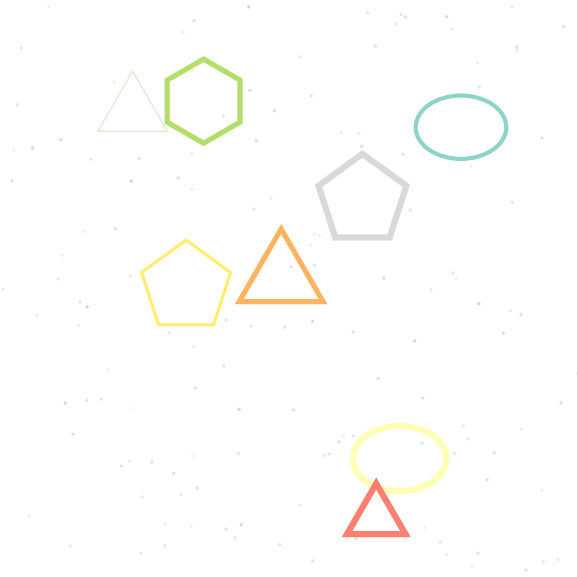[{"shape": "oval", "thickness": 2, "radius": 0.39, "center": [0.798, 0.779]}, {"shape": "oval", "thickness": 3, "radius": 0.4, "center": [0.692, 0.205]}, {"shape": "triangle", "thickness": 3, "radius": 0.29, "center": [0.652, 0.104]}, {"shape": "triangle", "thickness": 2.5, "radius": 0.42, "center": [0.487, 0.519]}, {"shape": "hexagon", "thickness": 2.5, "radius": 0.36, "center": [0.353, 0.824]}, {"shape": "pentagon", "thickness": 3, "radius": 0.4, "center": [0.628, 0.653]}, {"shape": "triangle", "thickness": 0.5, "radius": 0.35, "center": [0.23, 0.807]}, {"shape": "pentagon", "thickness": 1.5, "radius": 0.41, "center": [0.322, 0.502]}]